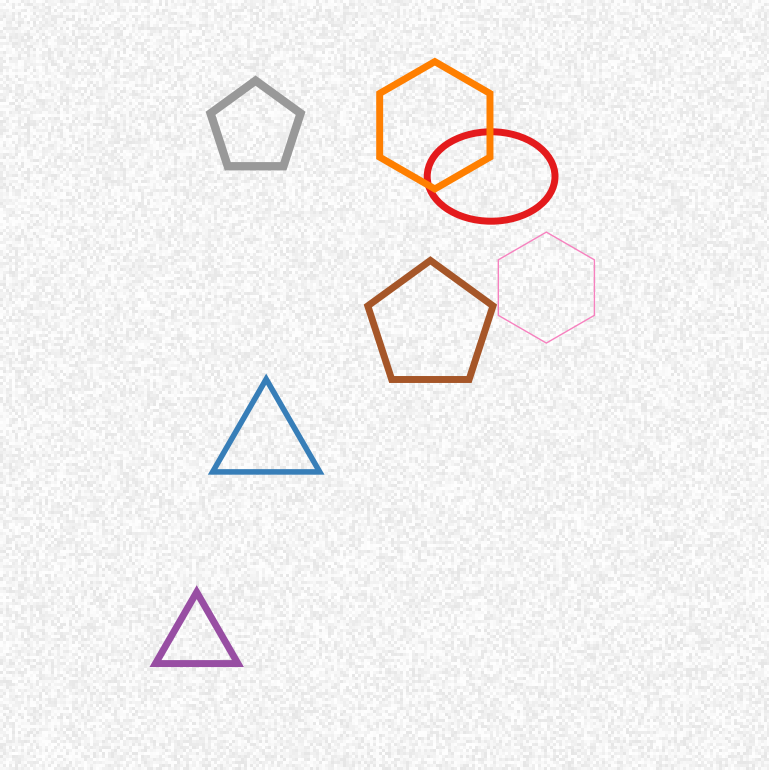[{"shape": "oval", "thickness": 2.5, "radius": 0.41, "center": [0.638, 0.771]}, {"shape": "triangle", "thickness": 2, "radius": 0.4, "center": [0.346, 0.427]}, {"shape": "triangle", "thickness": 2.5, "radius": 0.31, "center": [0.255, 0.169]}, {"shape": "hexagon", "thickness": 2.5, "radius": 0.41, "center": [0.565, 0.837]}, {"shape": "pentagon", "thickness": 2.5, "radius": 0.43, "center": [0.559, 0.576]}, {"shape": "hexagon", "thickness": 0.5, "radius": 0.36, "center": [0.71, 0.627]}, {"shape": "pentagon", "thickness": 3, "radius": 0.31, "center": [0.332, 0.834]}]